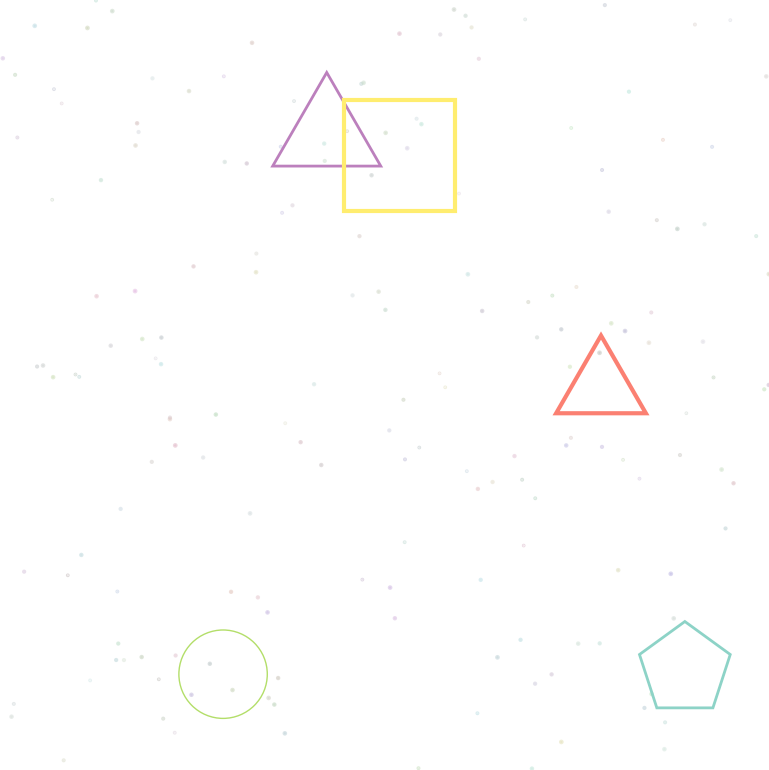[{"shape": "pentagon", "thickness": 1, "radius": 0.31, "center": [0.889, 0.131]}, {"shape": "triangle", "thickness": 1.5, "radius": 0.34, "center": [0.781, 0.497]}, {"shape": "circle", "thickness": 0.5, "radius": 0.29, "center": [0.29, 0.124]}, {"shape": "triangle", "thickness": 1, "radius": 0.41, "center": [0.424, 0.825]}, {"shape": "square", "thickness": 1.5, "radius": 0.36, "center": [0.519, 0.798]}]